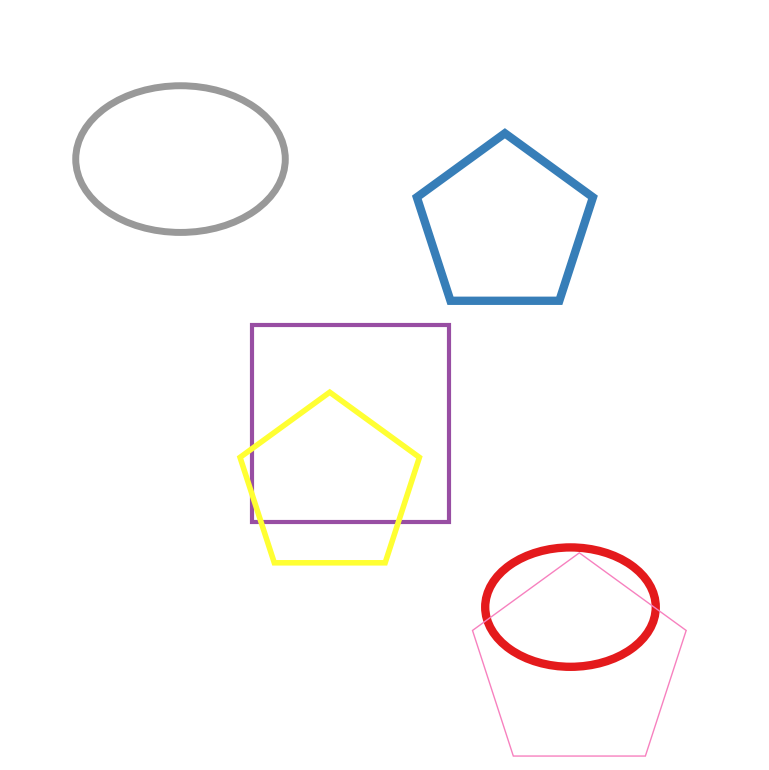[{"shape": "oval", "thickness": 3, "radius": 0.55, "center": [0.741, 0.212]}, {"shape": "pentagon", "thickness": 3, "radius": 0.6, "center": [0.656, 0.707]}, {"shape": "square", "thickness": 1.5, "radius": 0.64, "center": [0.455, 0.45]}, {"shape": "pentagon", "thickness": 2, "radius": 0.61, "center": [0.428, 0.368]}, {"shape": "pentagon", "thickness": 0.5, "radius": 0.73, "center": [0.752, 0.136]}, {"shape": "oval", "thickness": 2.5, "radius": 0.68, "center": [0.234, 0.793]}]